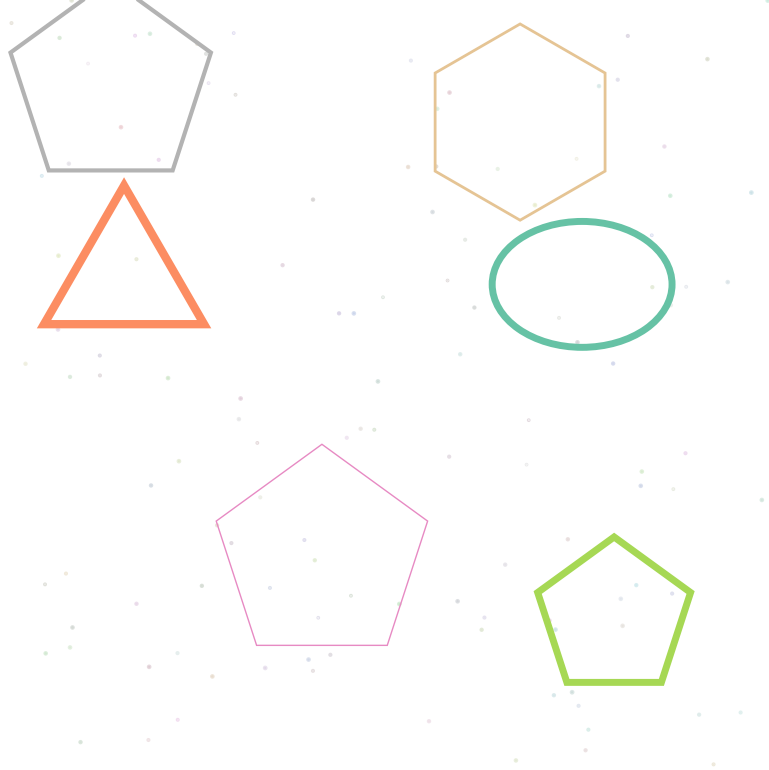[{"shape": "oval", "thickness": 2.5, "radius": 0.58, "center": [0.756, 0.631]}, {"shape": "triangle", "thickness": 3, "radius": 0.6, "center": [0.161, 0.639]}, {"shape": "pentagon", "thickness": 0.5, "radius": 0.72, "center": [0.418, 0.279]}, {"shape": "pentagon", "thickness": 2.5, "radius": 0.52, "center": [0.798, 0.198]}, {"shape": "hexagon", "thickness": 1, "radius": 0.64, "center": [0.675, 0.841]}, {"shape": "pentagon", "thickness": 1.5, "radius": 0.68, "center": [0.144, 0.889]}]